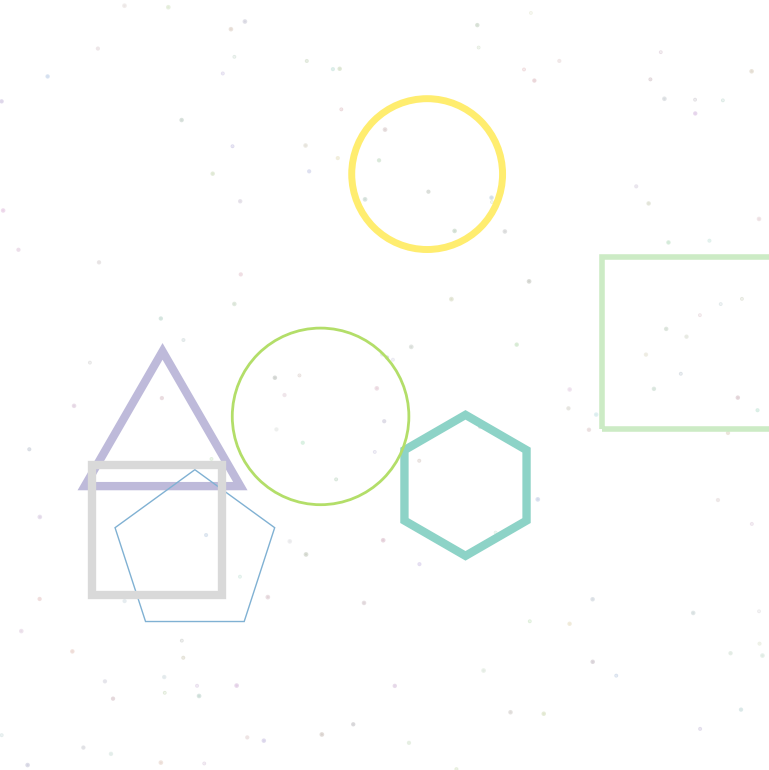[{"shape": "hexagon", "thickness": 3, "radius": 0.46, "center": [0.605, 0.37]}, {"shape": "triangle", "thickness": 3, "radius": 0.58, "center": [0.211, 0.427]}, {"shape": "pentagon", "thickness": 0.5, "radius": 0.54, "center": [0.253, 0.281]}, {"shape": "circle", "thickness": 1, "radius": 0.57, "center": [0.416, 0.459]}, {"shape": "square", "thickness": 3, "radius": 0.42, "center": [0.205, 0.312]}, {"shape": "square", "thickness": 2, "radius": 0.56, "center": [0.894, 0.554]}, {"shape": "circle", "thickness": 2.5, "radius": 0.49, "center": [0.555, 0.774]}]